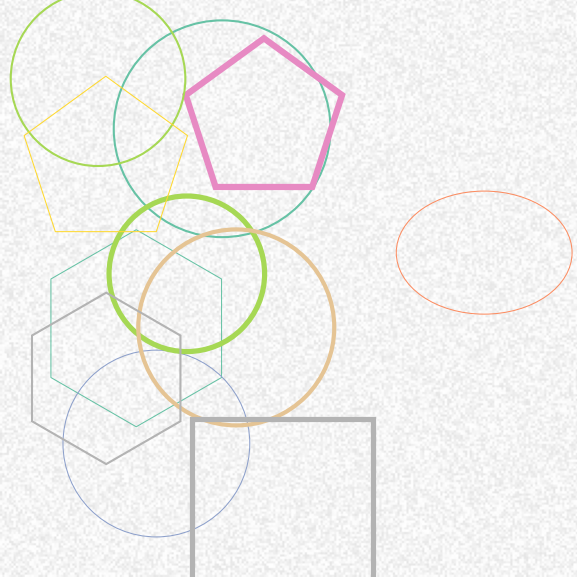[{"shape": "circle", "thickness": 1, "radius": 0.94, "center": [0.385, 0.776]}, {"shape": "hexagon", "thickness": 0.5, "radius": 0.85, "center": [0.236, 0.431]}, {"shape": "oval", "thickness": 0.5, "radius": 0.76, "center": [0.838, 0.562]}, {"shape": "circle", "thickness": 0.5, "radius": 0.81, "center": [0.271, 0.231]}, {"shape": "pentagon", "thickness": 3, "radius": 0.71, "center": [0.457, 0.791]}, {"shape": "circle", "thickness": 2.5, "radius": 0.67, "center": [0.324, 0.525]}, {"shape": "circle", "thickness": 1, "radius": 0.76, "center": [0.17, 0.863]}, {"shape": "pentagon", "thickness": 0.5, "radius": 0.74, "center": [0.183, 0.718]}, {"shape": "circle", "thickness": 2, "radius": 0.85, "center": [0.409, 0.432]}, {"shape": "square", "thickness": 2.5, "radius": 0.78, "center": [0.489, 0.118]}, {"shape": "hexagon", "thickness": 1, "radius": 0.74, "center": [0.184, 0.344]}]